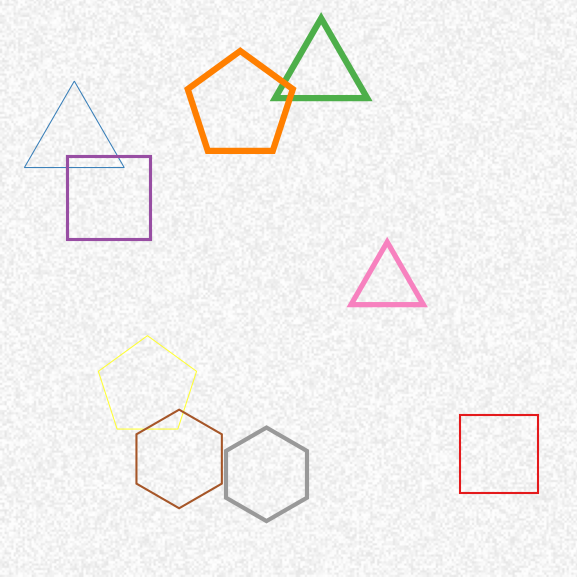[{"shape": "square", "thickness": 1, "radius": 0.34, "center": [0.864, 0.212]}, {"shape": "triangle", "thickness": 0.5, "radius": 0.5, "center": [0.129, 0.759]}, {"shape": "triangle", "thickness": 3, "radius": 0.46, "center": [0.556, 0.875]}, {"shape": "square", "thickness": 1.5, "radius": 0.36, "center": [0.187, 0.657]}, {"shape": "pentagon", "thickness": 3, "radius": 0.48, "center": [0.416, 0.815]}, {"shape": "pentagon", "thickness": 0.5, "radius": 0.45, "center": [0.255, 0.328]}, {"shape": "hexagon", "thickness": 1, "radius": 0.43, "center": [0.31, 0.204]}, {"shape": "triangle", "thickness": 2.5, "radius": 0.36, "center": [0.67, 0.508]}, {"shape": "hexagon", "thickness": 2, "radius": 0.4, "center": [0.461, 0.178]}]